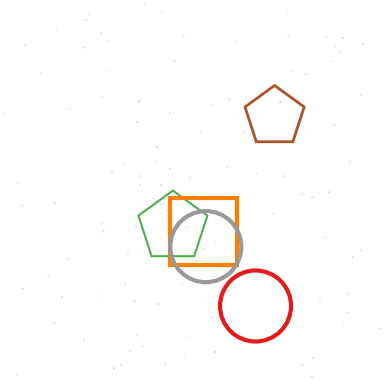[{"shape": "circle", "thickness": 3, "radius": 0.46, "center": [0.664, 0.205]}, {"shape": "pentagon", "thickness": 1.5, "radius": 0.47, "center": [0.449, 0.411]}, {"shape": "square", "thickness": 3, "radius": 0.44, "center": [0.529, 0.398]}, {"shape": "pentagon", "thickness": 2, "radius": 0.4, "center": [0.713, 0.697]}, {"shape": "circle", "thickness": 3, "radius": 0.46, "center": [0.534, 0.359]}]